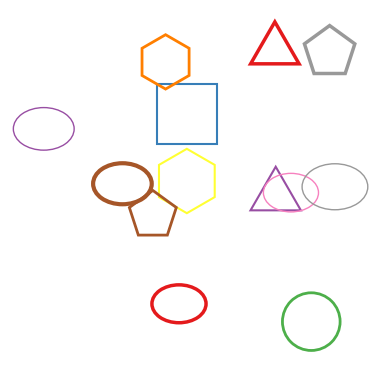[{"shape": "triangle", "thickness": 2.5, "radius": 0.36, "center": [0.714, 0.871]}, {"shape": "oval", "thickness": 2.5, "radius": 0.35, "center": [0.465, 0.211]}, {"shape": "square", "thickness": 1.5, "radius": 0.39, "center": [0.486, 0.704]}, {"shape": "circle", "thickness": 2, "radius": 0.37, "center": [0.808, 0.165]}, {"shape": "triangle", "thickness": 1.5, "radius": 0.38, "center": [0.716, 0.491]}, {"shape": "oval", "thickness": 1, "radius": 0.39, "center": [0.114, 0.665]}, {"shape": "hexagon", "thickness": 2, "radius": 0.35, "center": [0.43, 0.839]}, {"shape": "hexagon", "thickness": 1.5, "radius": 0.42, "center": [0.485, 0.53]}, {"shape": "pentagon", "thickness": 2, "radius": 0.32, "center": [0.397, 0.441]}, {"shape": "oval", "thickness": 3, "radius": 0.38, "center": [0.318, 0.523]}, {"shape": "oval", "thickness": 1, "radius": 0.36, "center": [0.756, 0.5]}, {"shape": "oval", "thickness": 1, "radius": 0.43, "center": [0.87, 0.515]}, {"shape": "pentagon", "thickness": 2.5, "radius": 0.34, "center": [0.856, 0.865]}]